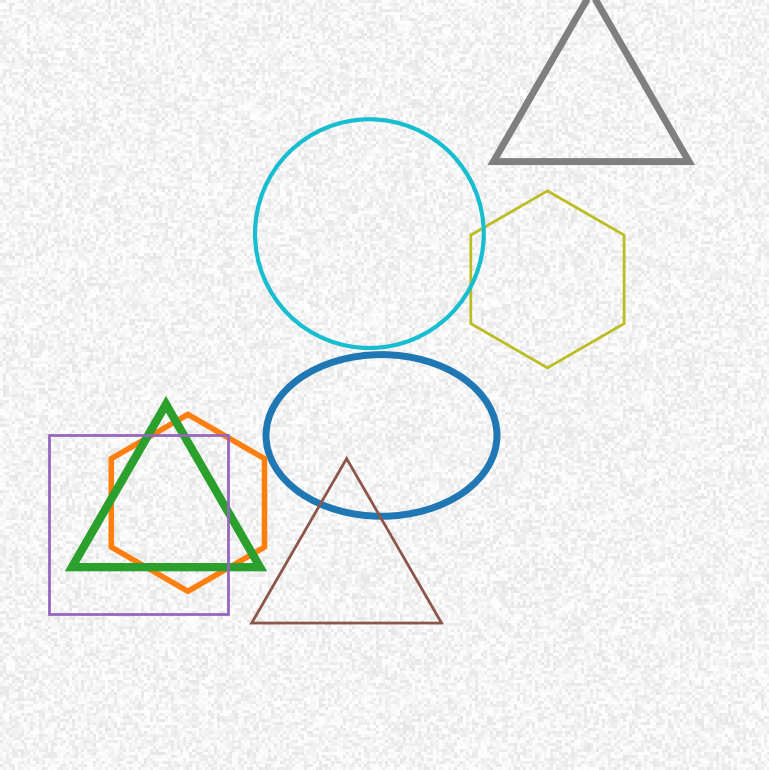[{"shape": "oval", "thickness": 2.5, "radius": 0.75, "center": [0.495, 0.434]}, {"shape": "hexagon", "thickness": 2, "radius": 0.57, "center": [0.244, 0.347]}, {"shape": "triangle", "thickness": 3, "radius": 0.71, "center": [0.216, 0.334]}, {"shape": "square", "thickness": 1, "radius": 0.58, "center": [0.18, 0.319]}, {"shape": "triangle", "thickness": 1, "radius": 0.71, "center": [0.45, 0.262]}, {"shape": "triangle", "thickness": 2.5, "radius": 0.73, "center": [0.768, 0.863]}, {"shape": "hexagon", "thickness": 1, "radius": 0.57, "center": [0.711, 0.637]}, {"shape": "circle", "thickness": 1.5, "radius": 0.74, "center": [0.48, 0.697]}]